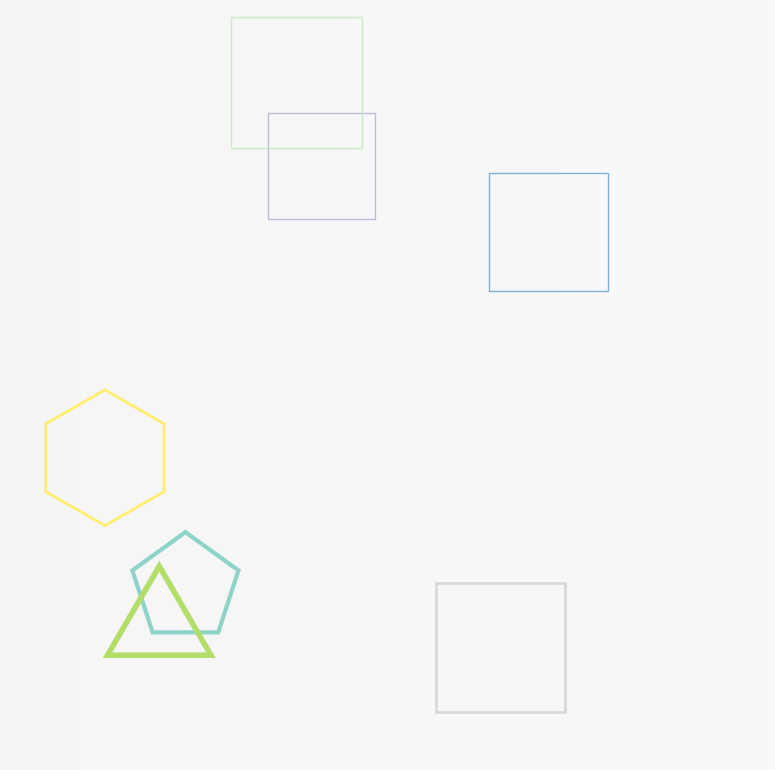[{"shape": "pentagon", "thickness": 1.5, "radius": 0.36, "center": [0.239, 0.237]}, {"shape": "square", "thickness": 0.5, "radius": 0.34, "center": [0.414, 0.785]}, {"shape": "square", "thickness": 0.5, "radius": 0.38, "center": [0.708, 0.699]}, {"shape": "triangle", "thickness": 2, "radius": 0.39, "center": [0.205, 0.188]}, {"shape": "square", "thickness": 1, "radius": 0.42, "center": [0.645, 0.159]}, {"shape": "square", "thickness": 0.5, "radius": 0.42, "center": [0.382, 0.893]}, {"shape": "hexagon", "thickness": 1, "radius": 0.44, "center": [0.135, 0.406]}]